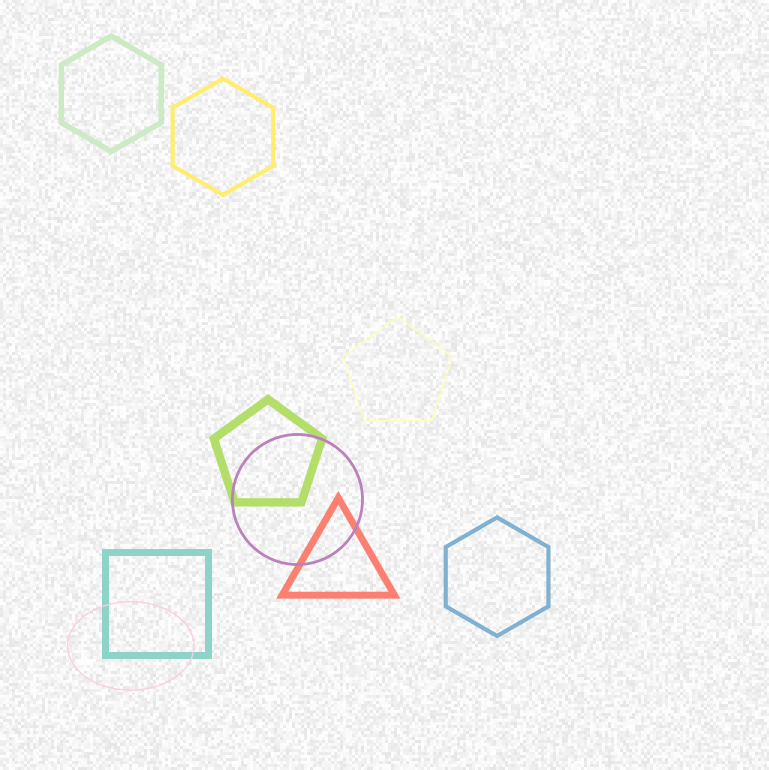[{"shape": "square", "thickness": 2.5, "radius": 0.34, "center": [0.204, 0.216]}, {"shape": "pentagon", "thickness": 0.5, "radius": 0.37, "center": [0.517, 0.514]}, {"shape": "triangle", "thickness": 2.5, "radius": 0.42, "center": [0.439, 0.269]}, {"shape": "hexagon", "thickness": 1.5, "radius": 0.39, "center": [0.646, 0.251]}, {"shape": "pentagon", "thickness": 3, "radius": 0.37, "center": [0.348, 0.407]}, {"shape": "oval", "thickness": 0.5, "radius": 0.41, "center": [0.17, 0.161]}, {"shape": "circle", "thickness": 1, "radius": 0.42, "center": [0.386, 0.351]}, {"shape": "hexagon", "thickness": 2, "radius": 0.37, "center": [0.145, 0.878]}, {"shape": "hexagon", "thickness": 1.5, "radius": 0.38, "center": [0.29, 0.822]}]